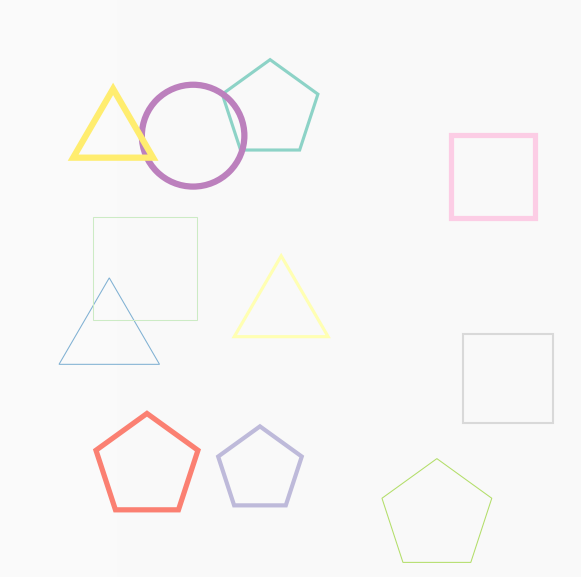[{"shape": "pentagon", "thickness": 1.5, "radius": 0.43, "center": [0.465, 0.809]}, {"shape": "triangle", "thickness": 1.5, "radius": 0.47, "center": [0.484, 0.463]}, {"shape": "pentagon", "thickness": 2, "radius": 0.38, "center": [0.447, 0.185]}, {"shape": "pentagon", "thickness": 2.5, "radius": 0.46, "center": [0.253, 0.191]}, {"shape": "triangle", "thickness": 0.5, "radius": 0.5, "center": [0.188, 0.418]}, {"shape": "pentagon", "thickness": 0.5, "radius": 0.5, "center": [0.752, 0.106]}, {"shape": "square", "thickness": 2.5, "radius": 0.36, "center": [0.848, 0.694]}, {"shape": "square", "thickness": 1, "radius": 0.39, "center": [0.874, 0.344]}, {"shape": "circle", "thickness": 3, "radius": 0.44, "center": [0.332, 0.764]}, {"shape": "square", "thickness": 0.5, "radius": 0.45, "center": [0.249, 0.534]}, {"shape": "triangle", "thickness": 3, "radius": 0.4, "center": [0.195, 0.766]}]